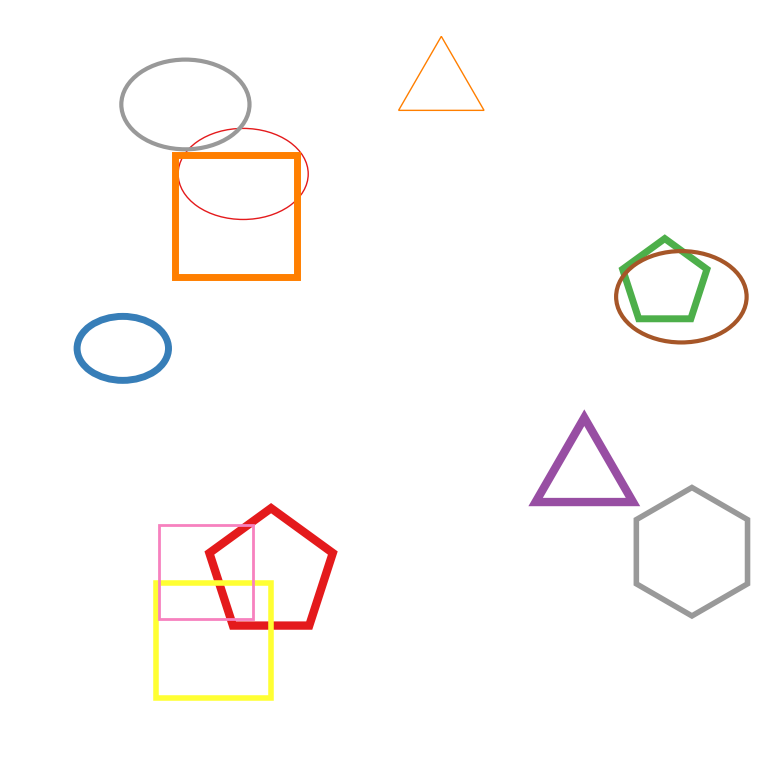[{"shape": "oval", "thickness": 0.5, "radius": 0.42, "center": [0.316, 0.774]}, {"shape": "pentagon", "thickness": 3, "radius": 0.42, "center": [0.352, 0.256]}, {"shape": "oval", "thickness": 2.5, "radius": 0.3, "center": [0.159, 0.548]}, {"shape": "pentagon", "thickness": 2.5, "radius": 0.29, "center": [0.863, 0.633]}, {"shape": "triangle", "thickness": 3, "radius": 0.37, "center": [0.759, 0.385]}, {"shape": "square", "thickness": 2.5, "radius": 0.39, "center": [0.307, 0.72]}, {"shape": "triangle", "thickness": 0.5, "radius": 0.32, "center": [0.573, 0.889]}, {"shape": "square", "thickness": 2, "radius": 0.37, "center": [0.277, 0.168]}, {"shape": "oval", "thickness": 1.5, "radius": 0.42, "center": [0.885, 0.615]}, {"shape": "square", "thickness": 1, "radius": 0.3, "center": [0.267, 0.257]}, {"shape": "hexagon", "thickness": 2, "radius": 0.42, "center": [0.899, 0.283]}, {"shape": "oval", "thickness": 1.5, "radius": 0.42, "center": [0.241, 0.864]}]